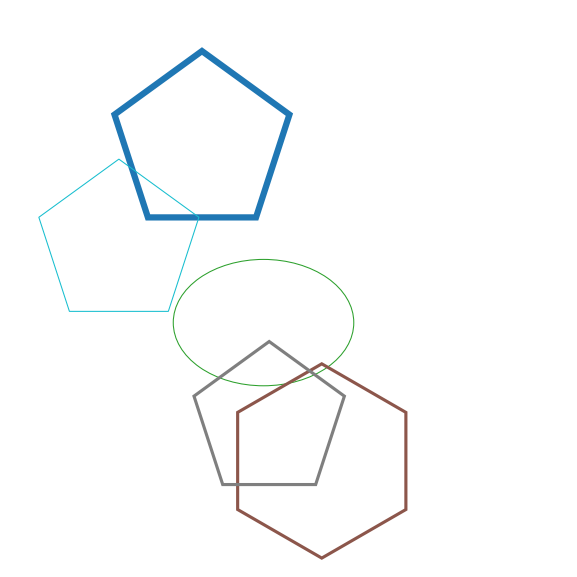[{"shape": "pentagon", "thickness": 3, "radius": 0.8, "center": [0.35, 0.751]}, {"shape": "oval", "thickness": 0.5, "radius": 0.78, "center": [0.456, 0.441]}, {"shape": "hexagon", "thickness": 1.5, "radius": 0.84, "center": [0.557, 0.201]}, {"shape": "pentagon", "thickness": 1.5, "radius": 0.68, "center": [0.466, 0.271]}, {"shape": "pentagon", "thickness": 0.5, "radius": 0.73, "center": [0.206, 0.578]}]